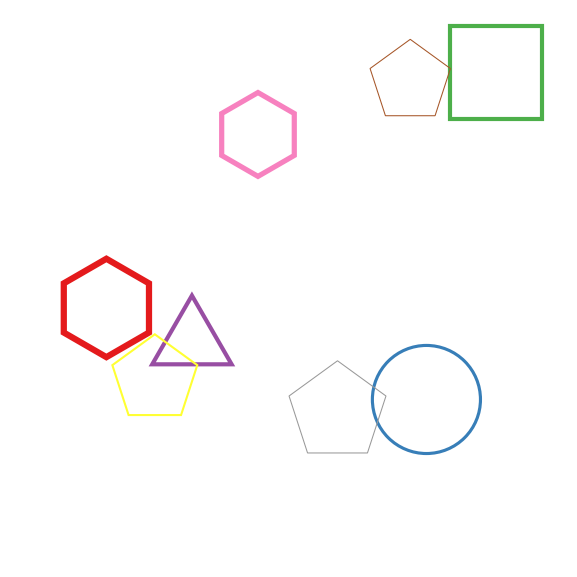[{"shape": "hexagon", "thickness": 3, "radius": 0.43, "center": [0.184, 0.466]}, {"shape": "circle", "thickness": 1.5, "radius": 0.47, "center": [0.738, 0.307]}, {"shape": "square", "thickness": 2, "radius": 0.4, "center": [0.859, 0.874]}, {"shape": "triangle", "thickness": 2, "radius": 0.4, "center": [0.332, 0.408]}, {"shape": "pentagon", "thickness": 1, "radius": 0.39, "center": [0.268, 0.343]}, {"shape": "pentagon", "thickness": 0.5, "radius": 0.37, "center": [0.71, 0.858]}, {"shape": "hexagon", "thickness": 2.5, "radius": 0.36, "center": [0.447, 0.766]}, {"shape": "pentagon", "thickness": 0.5, "radius": 0.44, "center": [0.584, 0.286]}]